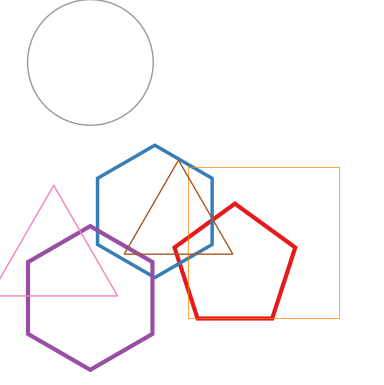[{"shape": "pentagon", "thickness": 3, "radius": 0.82, "center": [0.61, 0.306]}, {"shape": "hexagon", "thickness": 2.5, "radius": 0.86, "center": [0.402, 0.451]}, {"shape": "hexagon", "thickness": 3, "radius": 0.93, "center": [0.234, 0.226]}, {"shape": "square", "thickness": 0.5, "radius": 0.98, "center": [0.685, 0.37]}, {"shape": "triangle", "thickness": 1, "radius": 0.81, "center": [0.464, 0.421]}, {"shape": "triangle", "thickness": 1, "radius": 0.96, "center": [0.14, 0.327]}, {"shape": "circle", "thickness": 1, "radius": 0.82, "center": [0.235, 0.838]}]